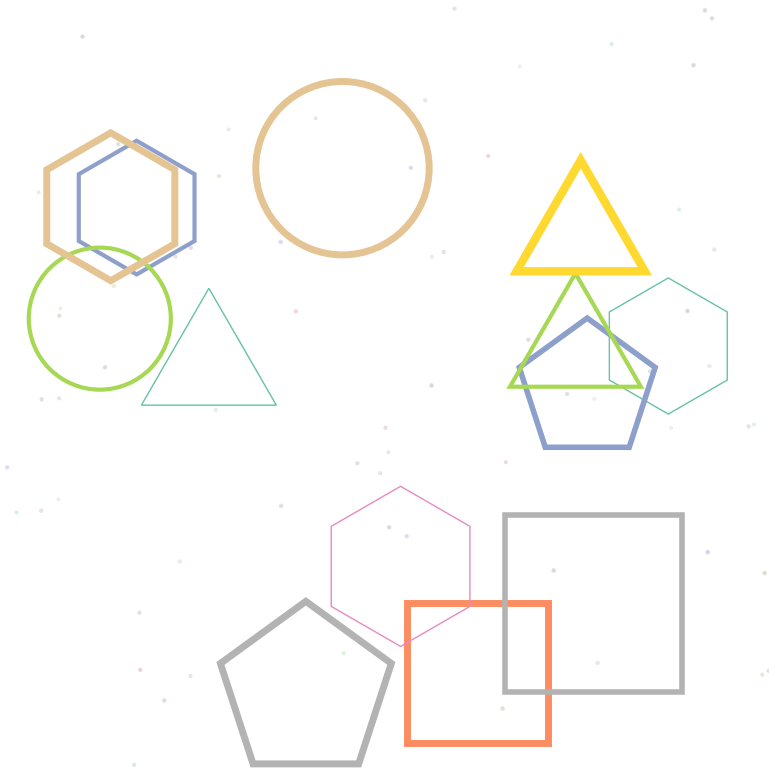[{"shape": "hexagon", "thickness": 0.5, "radius": 0.44, "center": [0.868, 0.551]}, {"shape": "triangle", "thickness": 0.5, "radius": 0.51, "center": [0.271, 0.524]}, {"shape": "square", "thickness": 2.5, "radius": 0.46, "center": [0.62, 0.126]}, {"shape": "hexagon", "thickness": 1.5, "radius": 0.43, "center": [0.177, 0.73]}, {"shape": "pentagon", "thickness": 2, "radius": 0.46, "center": [0.763, 0.494]}, {"shape": "hexagon", "thickness": 0.5, "radius": 0.52, "center": [0.52, 0.264]}, {"shape": "triangle", "thickness": 1.5, "radius": 0.49, "center": [0.747, 0.547]}, {"shape": "circle", "thickness": 1.5, "radius": 0.46, "center": [0.13, 0.586]}, {"shape": "triangle", "thickness": 3, "radius": 0.48, "center": [0.754, 0.696]}, {"shape": "hexagon", "thickness": 2.5, "radius": 0.48, "center": [0.144, 0.731]}, {"shape": "circle", "thickness": 2.5, "radius": 0.56, "center": [0.445, 0.782]}, {"shape": "square", "thickness": 2, "radius": 0.57, "center": [0.771, 0.216]}, {"shape": "pentagon", "thickness": 2.5, "radius": 0.58, "center": [0.397, 0.102]}]